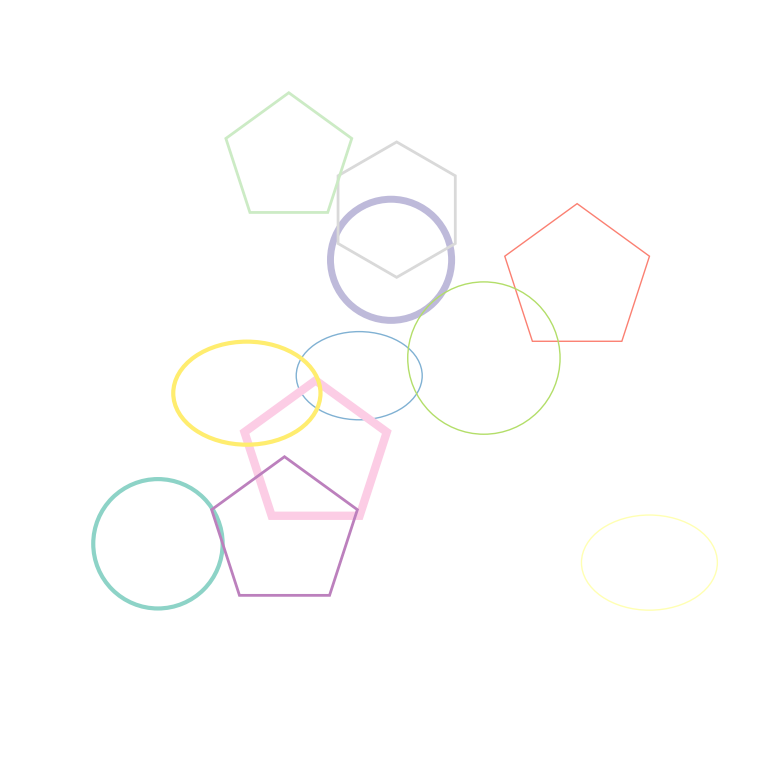[{"shape": "circle", "thickness": 1.5, "radius": 0.42, "center": [0.205, 0.294]}, {"shape": "oval", "thickness": 0.5, "radius": 0.44, "center": [0.843, 0.269]}, {"shape": "circle", "thickness": 2.5, "radius": 0.39, "center": [0.508, 0.663]}, {"shape": "pentagon", "thickness": 0.5, "radius": 0.49, "center": [0.75, 0.637]}, {"shape": "oval", "thickness": 0.5, "radius": 0.41, "center": [0.467, 0.512]}, {"shape": "circle", "thickness": 0.5, "radius": 0.49, "center": [0.628, 0.535]}, {"shape": "pentagon", "thickness": 3, "radius": 0.49, "center": [0.41, 0.409]}, {"shape": "hexagon", "thickness": 1, "radius": 0.44, "center": [0.515, 0.728]}, {"shape": "pentagon", "thickness": 1, "radius": 0.5, "center": [0.369, 0.307]}, {"shape": "pentagon", "thickness": 1, "radius": 0.43, "center": [0.375, 0.794]}, {"shape": "oval", "thickness": 1.5, "radius": 0.48, "center": [0.321, 0.489]}]